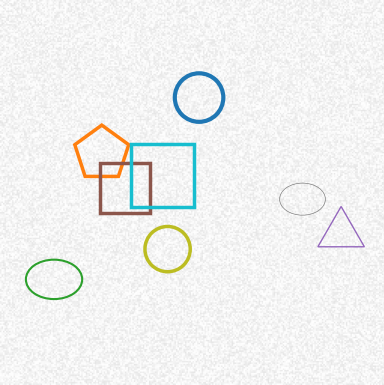[{"shape": "circle", "thickness": 3, "radius": 0.32, "center": [0.517, 0.747]}, {"shape": "pentagon", "thickness": 2.5, "radius": 0.37, "center": [0.264, 0.601]}, {"shape": "oval", "thickness": 1.5, "radius": 0.37, "center": [0.14, 0.274]}, {"shape": "triangle", "thickness": 1, "radius": 0.35, "center": [0.886, 0.394]}, {"shape": "square", "thickness": 2.5, "radius": 0.33, "center": [0.324, 0.512]}, {"shape": "oval", "thickness": 0.5, "radius": 0.3, "center": [0.786, 0.483]}, {"shape": "circle", "thickness": 2.5, "radius": 0.29, "center": [0.435, 0.353]}, {"shape": "square", "thickness": 2.5, "radius": 0.41, "center": [0.423, 0.544]}]